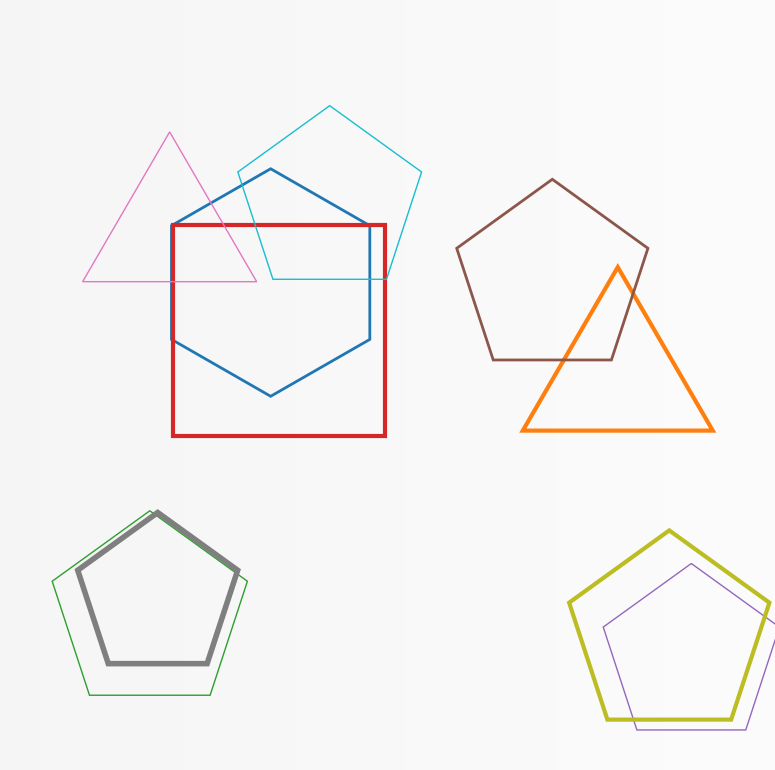[{"shape": "hexagon", "thickness": 1, "radius": 0.74, "center": [0.349, 0.633]}, {"shape": "triangle", "thickness": 1.5, "radius": 0.71, "center": [0.797, 0.512]}, {"shape": "pentagon", "thickness": 0.5, "radius": 0.66, "center": [0.193, 0.204]}, {"shape": "square", "thickness": 1.5, "radius": 0.68, "center": [0.36, 0.571]}, {"shape": "pentagon", "thickness": 0.5, "radius": 0.6, "center": [0.892, 0.149]}, {"shape": "pentagon", "thickness": 1, "radius": 0.65, "center": [0.713, 0.637]}, {"shape": "triangle", "thickness": 0.5, "radius": 0.65, "center": [0.219, 0.699]}, {"shape": "pentagon", "thickness": 2, "radius": 0.54, "center": [0.203, 0.226]}, {"shape": "pentagon", "thickness": 1.5, "radius": 0.68, "center": [0.864, 0.175]}, {"shape": "pentagon", "thickness": 0.5, "radius": 0.62, "center": [0.425, 0.738]}]